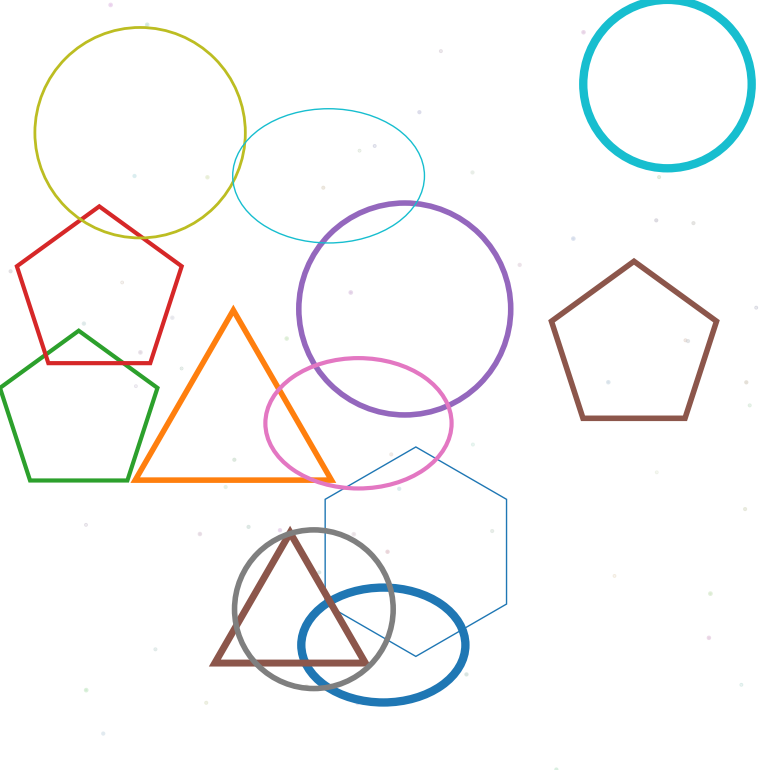[{"shape": "hexagon", "thickness": 0.5, "radius": 0.68, "center": [0.54, 0.284]}, {"shape": "oval", "thickness": 3, "radius": 0.53, "center": [0.498, 0.162]}, {"shape": "triangle", "thickness": 2, "radius": 0.74, "center": [0.303, 0.45]}, {"shape": "pentagon", "thickness": 1.5, "radius": 0.54, "center": [0.102, 0.463]}, {"shape": "pentagon", "thickness": 1.5, "radius": 0.56, "center": [0.129, 0.619]}, {"shape": "circle", "thickness": 2, "radius": 0.69, "center": [0.526, 0.599]}, {"shape": "pentagon", "thickness": 2, "radius": 0.56, "center": [0.823, 0.548]}, {"shape": "triangle", "thickness": 2.5, "radius": 0.56, "center": [0.377, 0.195]}, {"shape": "oval", "thickness": 1.5, "radius": 0.6, "center": [0.466, 0.45]}, {"shape": "circle", "thickness": 2, "radius": 0.52, "center": [0.408, 0.209]}, {"shape": "circle", "thickness": 1, "radius": 0.68, "center": [0.182, 0.828]}, {"shape": "oval", "thickness": 0.5, "radius": 0.62, "center": [0.427, 0.772]}, {"shape": "circle", "thickness": 3, "radius": 0.55, "center": [0.867, 0.891]}]